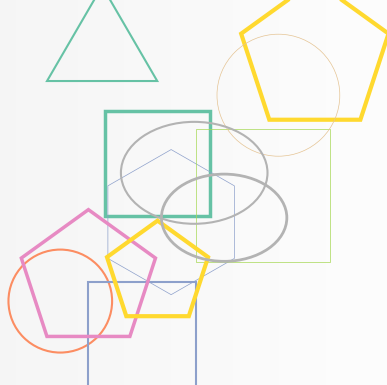[{"shape": "square", "thickness": 2.5, "radius": 0.68, "center": [0.405, 0.575]}, {"shape": "triangle", "thickness": 1.5, "radius": 0.82, "center": [0.264, 0.872]}, {"shape": "circle", "thickness": 1.5, "radius": 0.67, "center": [0.156, 0.218]}, {"shape": "square", "thickness": 1.5, "radius": 0.69, "center": [0.366, 0.129]}, {"shape": "hexagon", "thickness": 0.5, "radius": 0.94, "center": [0.442, 0.423]}, {"shape": "pentagon", "thickness": 2.5, "radius": 0.91, "center": [0.228, 0.273]}, {"shape": "square", "thickness": 0.5, "radius": 0.87, "center": [0.679, 0.492]}, {"shape": "pentagon", "thickness": 3, "radius": 1.0, "center": [0.812, 0.851]}, {"shape": "pentagon", "thickness": 3, "radius": 0.69, "center": [0.407, 0.29]}, {"shape": "circle", "thickness": 0.5, "radius": 0.79, "center": [0.718, 0.753]}, {"shape": "oval", "thickness": 2, "radius": 0.81, "center": [0.578, 0.434]}, {"shape": "oval", "thickness": 1.5, "radius": 0.95, "center": [0.501, 0.551]}]